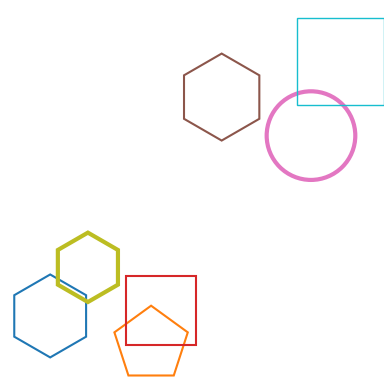[{"shape": "hexagon", "thickness": 1.5, "radius": 0.54, "center": [0.13, 0.179]}, {"shape": "pentagon", "thickness": 1.5, "radius": 0.5, "center": [0.392, 0.106]}, {"shape": "square", "thickness": 1.5, "radius": 0.45, "center": [0.418, 0.194]}, {"shape": "hexagon", "thickness": 1.5, "radius": 0.56, "center": [0.576, 0.748]}, {"shape": "circle", "thickness": 3, "radius": 0.58, "center": [0.808, 0.648]}, {"shape": "hexagon", "thickness": 3, "radius": 0.45, "center": [0.228, 0.306]}, {"shape": "square", "thickness": 1, "radius": 0.56, "center": [0.885, 0.839]}]